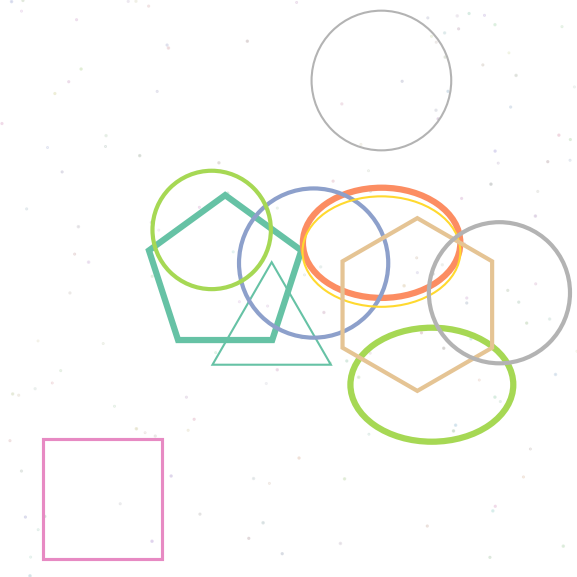[{"shape": "triangle", "thickness": 1, "radius": 0.59, "center": [0.47, 0.427]}, {"shape": "pentagon", "thickness": 3, "radius": 0.69, "center": [0.39, 0.523]}, {"shape": "oval", "thickness": 3, "radius": 0.68, "center": [0.661, 0.579]}, {"shape": "circle", "thickness": 2, "radius": 0.65, "center": [0.543, 0.544]}, {"shape": "square", "thickness": 1.5, "radius": 0.52, "center": [0.177, 0.135]}, {"shape": "oval", "thickness": 3, "radius": 0.71, "center": [0.748, 0.333]}, {"shape": "circle", "thickness": 2, "radius": 0.51, "center": [0.367, 0.601]}, {"shape": "oval", "thickness": 1, "radius": 0.68, "center": [0.66, 0.564]}, {"shape": "hexagon", "thickness": 2, "radius": 0.75, "center": [0.723, 0.472]}, {"shape": "circle", "thickness": 1, "radius": 0.6, "center": [0.66, 0.86]}, {"shape": "circle", "thickness": 2, "radius": 0.61, "center": [0.865, 0.492]}]